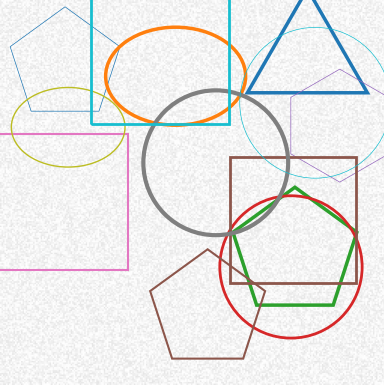[{"shape": "triangle", "thickness": 2.5, "radius": 0.9, "center": [0.798, 0.849]}, {"shape": "pentagon", "thickness": 0.5, "radius": 0.75, "center": [0.169, 0.832]}, {"shape": "oval", "thickness": 2.5, "radius": 0.91, "center": [0.456, 0.802]}, {"shape": "pentagon", "thickness": 2.5, "radius": 0.85, "center": [0.766, 0.344]}, {"shape": "circle", "thickness": 2, "radius": 0.92, "center": [0.756, 0.307]}, {"shape": "hexagon", "thickness": 0.5, "radius": 0.73, "center": [0.882, 0.674]}, {"shape": "pentagon", "thickness": 1.5, "radius": 0.78, "center": [0.539, 0.196]}, {"shape": "square", "thickness": 2, "radius": 0.82, "center": [0.76, 0.429]}, {"shape": "square", "thickness": 1.5, "radius": 0.88, "center": [0.157, 0.475]}, {"shape": "circle", "thickness": 3, "radius": 0.94, "center": [0.56, 0.577]}, {"shape": "oval", "thickness": 1, "radius": 0.74, "center": [0.177, 0.669]}, {"shape": "circle", "thickness": 0.5, "radius": 0.98, "center": [0.819, 0.733]}, {"shape": "square", "thickness": 2, "radius": 0.9, "center": [0.416, 0.858]}]